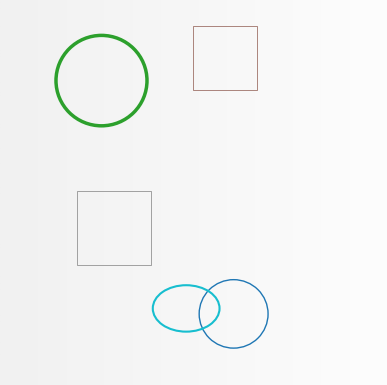[{"shape": "circle", "thickness": 1, "radius": 0.44, "center": [0.603, 0.185]}, {"shape": "circle", "thickness": 2.5, "radius": 0.59, "center": [0.262, 0.791]}, {"shape": "square", "thickness": 0.5, "radius": 0.41, "center": [0.582, 0.85]}, {"shape": "square", "thickness": 0.5, "radius": 0.48, "center": [0.295, 0.408]}, {"shape": "oval", "thickness": 1.5, "radius": 0.43, "center": [0.48, 0.199]}]